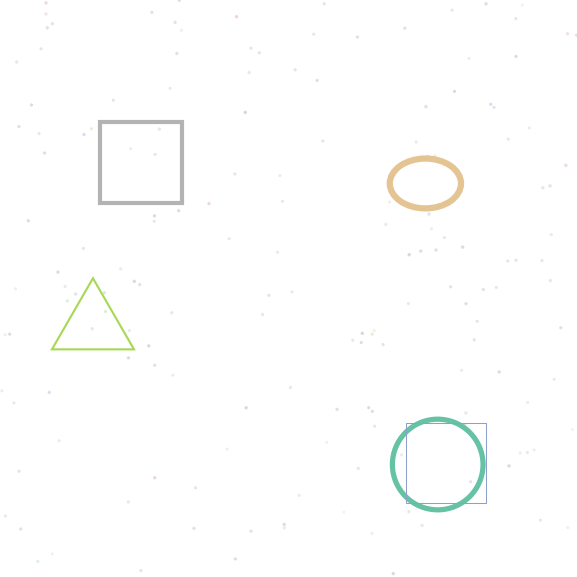[{"shape": "circle", "thickness": 2.5, "radius": 0.39, "center": [0.758, 0.195]}, {"shape": "square", "thickness": 0.5, "radius": 0.35, "center": [0.772, 0.198]}, {"shape": "triangle", "thickness": 1, "radius": 0.41, "center": [0.161, 0.435]}, {"shape": "oval", "thickness": 3, "radius": 0.31, "center": [0.737, 0.681]}, {"shape": "square", "thickness": 2, "radius": 0.35, "center": [0.245, 0.718]}]